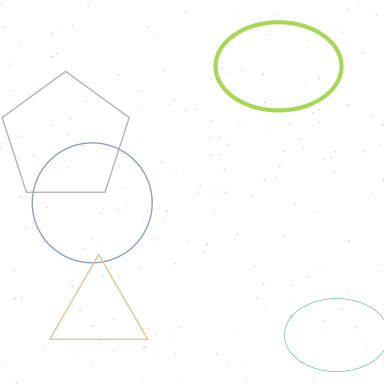[{"shape": "oval", "thickness": 0.5, "radius": 0.68, "center": [0.875, 0.13]}, {"shape": "circle", "thickness": 1, "radius": 0.78, "center": [0.24, 0.473]}, {"shape": "oval", "thickness": 3, "radius": 0.82, "center": [0.723, 0.828]}, {"shape": "triangle", "thickness": 1, "radius": 0.73, "center": [0.256, 0.192]}, {"shape": "pentagon", "thickness": 1, "radius": 0.87, "center": [0.171, 0.641]}]